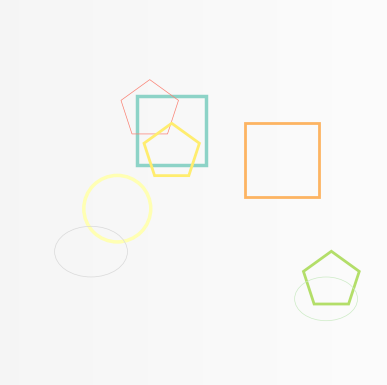[{"shape": "square", "thickness": 2.5, "radius": 0.45, "center": [0.443, 0.66]}, {"shape": "circle", "thickness": 2.5, "radius": 0.43, "center": [0.303, 0.458]}, {"shape": "pentagon", "thickness": 0.5, "radius": 0.39, "center": [0.386, 0.715]}, {"shape": "square", "thickness": 2, "radius": 0.48, "center": [0.728, 0.585]}, {"shape": "pentagon", "thickness": 2, "radius": 0.38, "center": [0.855, 0.272]}, {"shape": "oval", "thickness": 0.5, "radius": 0.47, "center": [0.235, 0.346]}, {"shape": "oval", "thickness": 0.5, "radius": 0.41, "center": [0.841, 0.224]}, {"shape": "pentagon", "thickness": 2, "radius": 0.38, "center": [0.443, 0.605]}]